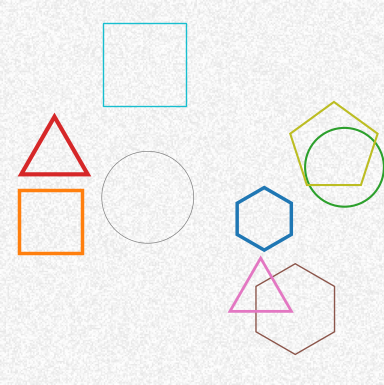[{"shape": "hexagon", "thickness": 2.5, "radius": 0.41, "center": [0.686, 0.432]}, {"shape": "square", "thickness": 2.5, "radius": 0.41, "center": [0.131, 0.426]}, {"shape": "circle", "thickness": 1.5, "radius": 0.51, "center": [0.895, 0.565]}, {"shape": "triangle", "thickness": 3, "radius": 0.5, "center": [0.141, 0.597]}, {"shape": "hexagon", "thickness": 1, "radius": 0.59, "center": [0.767, 0.197]}, {"shape": "triangle", "thickness": 2, "radius": 0.46, "center": [0.677, 0.237]}, {"shape": "circle", "thickness": 0.5, "radius": 0.6, "center": [0.384, 0.488]}, {"shape": "pentagon", "thickness": 1.5, "radius": 0.6, "center": [0.867, 0.616]}, {"shape": "square", "thickness": 1, "radius": 0.54, "center": [0.375, 0.834]}]